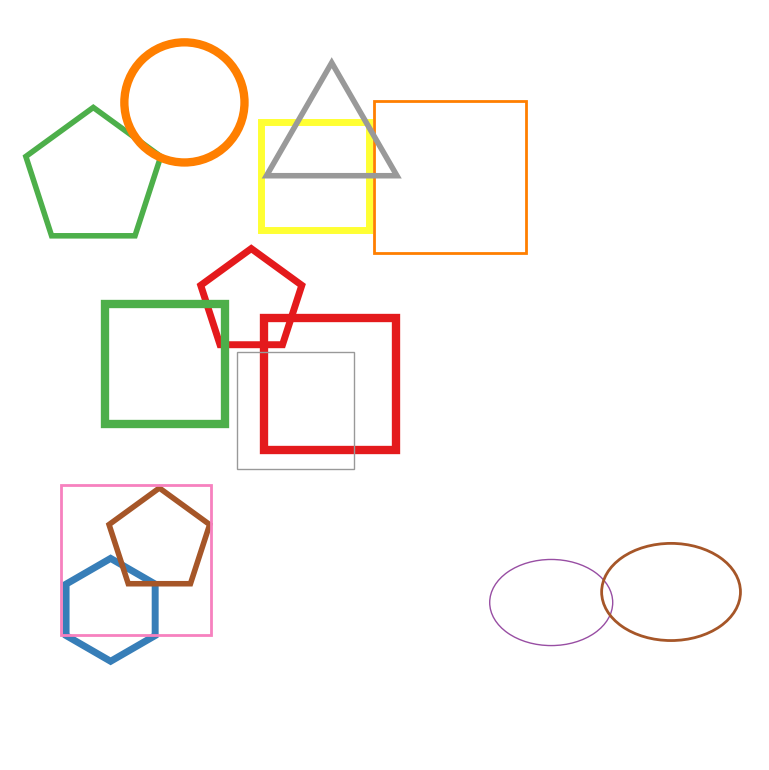[{"shape": "square", "thickness": 3, "radius": 0.43, "center": [0.429, 0.501]}, {"shape": "pentagon", "thickness": 2.5, "radius": 0.35, "center": [0.326, 0.608]}, {"shape": "hexagon", "thickness": 2.5, "radius": 0.33, "center": [0.144, 0.208]}, {"shape": "square", "thickness": 3, "radius": 0.39, "center": [0.214, 0.527]}, {"shape": "pentagon", "thickness": 2, "radius": 0.46, "center": [0.121, 0.768]}, {"shape": "oval", "thickness": 0.5, "radius": 0.4, "center": [0.716, 0.218]}, {"shape": "square", "thickness": 1, "radius": 0.49, "center": [0.584, 0.77]}, {"shape": "circle", "thickness": 3, "radius": 0.39, "center": [0.24, 0.867]}, {"shape": "square", "thickness": 2.5, "radius": 0.35, "center": [0.41, 0.771]}, {"shape": "pentagon", "thickness": 2, "radius": 0.34, "center": [0.207, 0.297]}, {"shape": "oval", "thickness": 1, "radius": 0.45, "center": [0.871, 0.231]}, {"shape": "square", "thickness": 1, "radius": 0.49, "center": [0.177, 0.272]}, {"shape": "triangle", "thickness": 2, "radius": 0.49, "center": [0.431, 0.821]}, {"shape": "square", "thickness": 0.5, "radius": 0.38, "center": [0.384, 0.467]}]